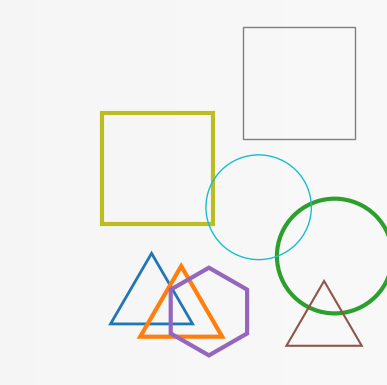[{"shape": "triangle", "thickness": 2, "radius": 0.61, "center": [0.391, 0.22]}, {"shape": "triangle", "thickness": 3, "radius": 0.61, "center": [0.468, 0.187]}, {"shape": "circle", "thickness": 3, "radius": 0.75, "center": [0.864, 0.335]}, {"shape": "hexagon", "thickness": 3, "radius": 0.57, "center": [0.539, 0.191]}, {"shape": "triangle", "thickness": 1.5, "radius": 0.56, "center": [0.836, 0.158]}, {"shape": "square", "thickness": 1, "radius": 0.73, "center": [0.771, 0.785]}, {"shape": "square", "thickness": 3, "radius": 0.72, "center": [0.406, 0.562]}, {"shape": "circle", "thickness": 1, "radius": 0.68, "center": [0.667, 0.462]}]